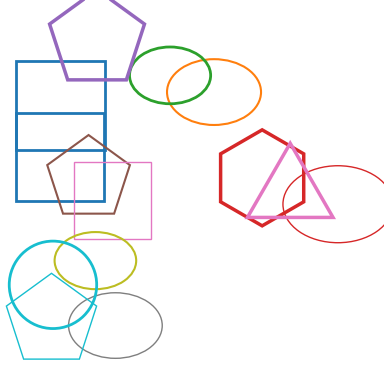[{"shape": "square", "thickness": 2, "radius": 0.58, "center": [0.157, 0.727]}, {"shape": "square", "thickness": 2, "radius": 0.57, "center": [0.156, 0.592]}, {"shape": "oval", "thickness": 1.5, "radius": 0.61, "center": [0.556, 0.761]}, {"shape": "oval", "thickness": 2, "radius": 0.53, "center": [0.442, 0.804]}, {"shape": "hexagon", "thickness": 2.5, "radius": 0.62, "center": [0.681, 0.538]}, {"shape": "oval", "thickness": 1, "radius": 0.71, "center": [0.878, 0.47]}, {"shape": "pentagon", "thickness": 2.5, "radius": 0.65, "center": [0.252, 0.897]}, {"shape": "pentagon", "thickness": 1.5, "radius": 0.56, "center": [0.23, 0.536]}, {"shape": "square", "thickness": 1, "radius": 0.5, "center": [0.292, 0.48]}, {"shape": "triangle", "thickness": 2.5, "radius": 0.64, "center": [0.754, 0.499]}, {"shape": "oval", "thickness": 1, "radius": 0.61, "center": [0.3, 0.154]}, {"shape": "oval", "thickness": 1.5, "radius": 0.53, "center": [0.248, 0.323]}, {"shape": "circle", "thickness": 2, "radius": 0.57, "center": [0.138, 0.26]}, {"shape": "pentagon", "thickness": 1, "radius": 0.62, "center": [0.134, 0.167]}]